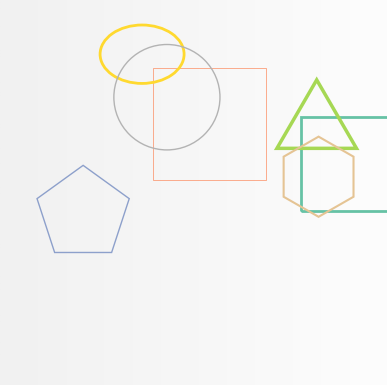[{"shape": "square", "thickness": 2, "radius": 0.61, "center": [0.899, 0.574]}, {"shape": "square", "thickness": 0.5, "radius": 0.73, "center": [0.541, 0.678]}, {"shape": "pentagon", "thickness": 1, "radius": 0.63, "center": [0.215, 0.445]}, {"shape": "triangle", "thickness": 2.5, "radius": 0.59, "center": [0.817, 0.674]}, {"shape": "oval", "thickness": 2, "radius": 0.54, "center": [0.367, 0.859]}, {"shape": "hexagon", "thickness": 1.5, "radius": 0.52, "center": [0.822, 0.541]}, {"shape": "circle", "thickness": 1, "radius": 0.68, "center": [0.431, 0.748]}]